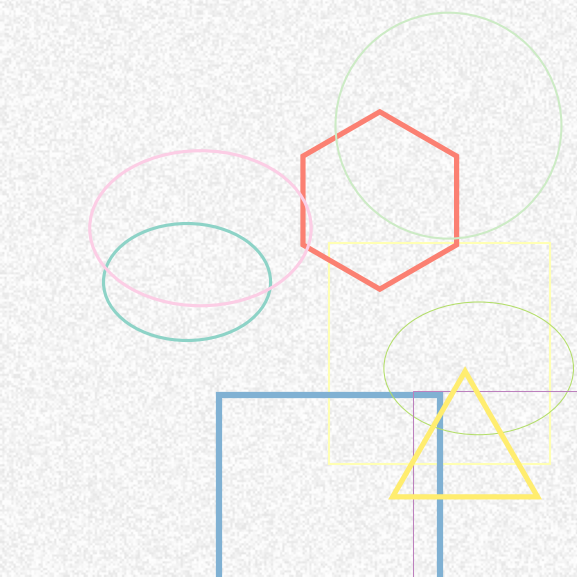[{"shape": "oval", "thickness": 1.5, "radius": 0.72, "center": [0.324, 0.511]}, {"shape": "square", "thickness": 1, "radius": 0.95, "center": [0.761, 0.387]}, {"shape": "hexagon", "thickness": 2.5, "radius": 0.77, "center": [0.658, 0.652]}, {"shape": "square", "thickness": 3, "radius": 0.95, "center": [0.57, 0.124]}, {"shape": "oval", "thickness": 0.5, "radius": 0.82, "center": [0.829, 0.361]}, {"shape": "oval", "thickness": 1.5, "radius": 0.96, "center": [0.347, 0.604]}, {"shape": "square", "thickness": 0.5, "radius": 0.9, "center": [0.896, 0.141]}, {"shape": "circle", "thickness": 1, "radius": 0.98, "center": [0.777, 0.782]}, {"shape": "triangle", "thickness": 2.5, "radius": 0.72, "center": [0.805, 0.211]}]